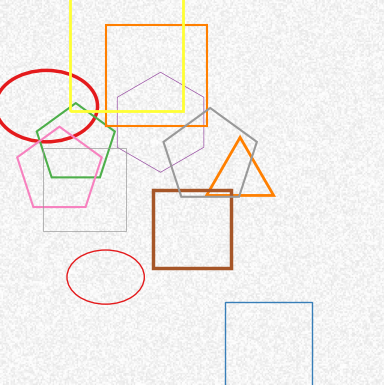[{"shape": "oval", "thickness": 1, "radius": 0.5, "center": [0.274, 0.28]}, {"shape": "oval", "thickness": 2.5, "radius": 0.66, "center": [0.121, 0.724]}, {"shape": "square", "thickness": 1, "radius": 0.56, "center": [0.699, 0.103]}, {"shape": "pentagon", "thickness": 1.5, "radius": 0.53, "center": [0.197, 0.626]}, {"shape": "hexagon", "thickness": 0.5, "radius": 0.65, "center": [0.417, 0.682]}, {"shape": "square", "thickness": 1.5, "radius": 0.65, "center": [0.406, 0.804]}, {"shape": "triangle", "thickness": 2, "radius": 0.5, "center": [0.624, 0.543]}, {"shape": "square", "thickness": 2, "radius": 0.74, "center": [0.329, 0.859]}, {"shape": "square", "thickness": 2.5, "radius": 0.51, "center": [0.498, 0.406]}, {"shape": "pentagon", "thickness": 1.5, "radius": 0.58, "center": [0.154, 0.556]}, {"shape": "pentagon", "thickness": 1.5, "radius": 0.64, "center": [0.546, 0.592]}, {"shape": "square", "thickness": 0.5, "radius": 0.54, "center": [0.22, 0.509]}]